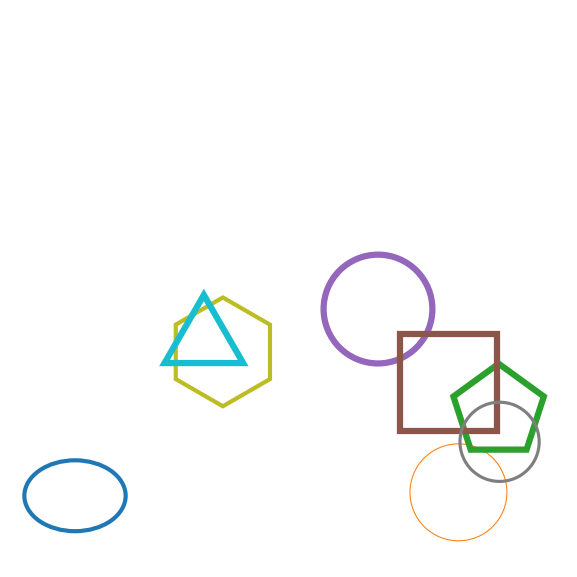[{"shape": "oval", "thickness": 2, "radius": 0.44, "center": [0.13, 0.141]}, {"shape": "circle", "thickness": 0.5, "radius": 0.42, "center": [0.794, 0.147]}, {"shape": "pentagon", "thickness": 3, "radius": 0.41, "center": [0.863, 0.287]}, {"shape": "circle", "thickness": 3, "radius": 0.47, "center": [0.655, 0.464]}, {"shape": "square", "thickness": 3, "radius": 0.42, "center": [0.777, 0.337]}, {"shape": "circle", "thickness": 1.5, "radius": 0.34, "center": [0.865, 0.234]}, {"shape": "hexagon", "thickness": 2, "radius": 0.47, "center": [0.386, 0.39]}, {"shape": "triangle", "thickness": 3, "radius": 0.39, "center": [0.353, 0.41]}]